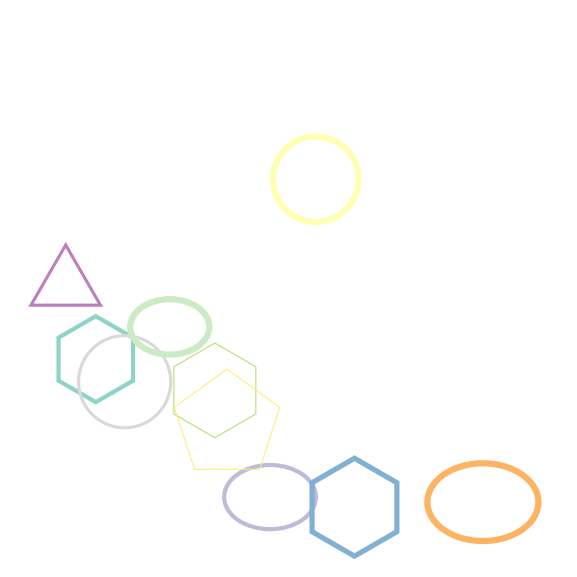[{"shape": "hexagon", "thickness": 2, "radius": 0.37, "center": [0.166, 0.377]}, {"shape": "circle", "thickness": 3, "radius": 0.37, "center": [0.547, 0.689]}, {"shape": "oval", "thickness": 2, "radius": 0.4, "center": [0.468, 0.138]}, {"shape": "hexagon", "thickness": 2.5, "radius": 0.42, "center": [0.614, 0.121]}, {"shape": "oval", "thickness": 3, "radius": 0.48, "center": [0.836, 0.13]}, {"shape": "hexagon", "thickness": 0.5, "radius": 0.41, "center": [0.372, 0.323]}, {"shape": "circle", "thickness": 1.5, "radius": 0.4, "center": [0.216, 0.338]}, {"shape": "triangle", "thickness": 1.5, "radius": 0.35, "center": [0.114, 0.505]}, {"shape": "oval", "thickness": 3, "radius": 0.34, "center": [0.294, 0.433]}, {"shape": "pentagon", "thickness": 0.5, "radius": 0.48, "center": [0.393, 0.264]}]